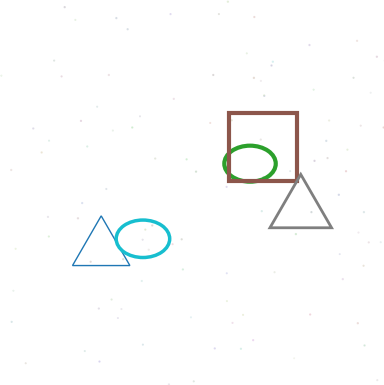[{"shape": "triangle", "thickness": 1, "radius": 0.43, "center": [0.263, 0.353]}, {"shape": "oval", "thickness": 3, "radius": 0.33, "center": [0.649, 0.575]}, {"shape": "square", "thickness": 3, "radius": 0.44, "center": [0.683, 0.619]}, {"shape": "triangle", "thickness": 2, "radius": 0.46, "center": [0.781, 0.455]}, {"shape": "oval", "thickness": 2.5, "radius": 0.35, "center": [0.371, 0.38]}]